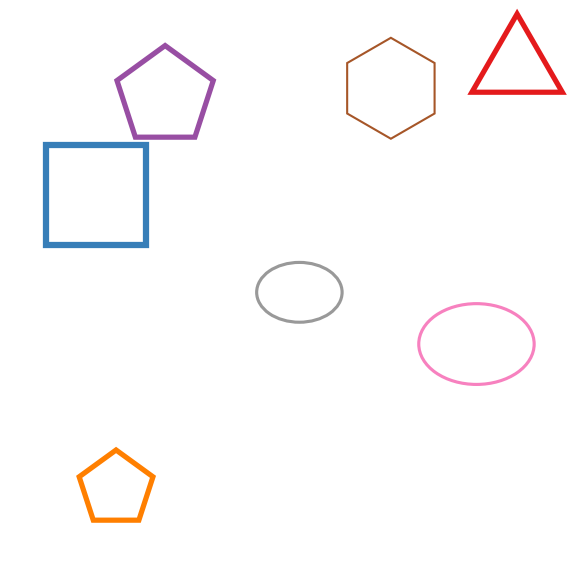[{"shape": "triangle", "thickness": 2.5, "radius": 0.45, "center": [0.895, 0.885]}, {"shape": "square", "thickness": 3, "radius": 0.44, "center": [0.166, 0.661]}, {"shape": "pentagon", "thickness": 2.5, "radius": 0.44, "center": [0.286, 0.833]}, {"shape": "pentagon", "thickness": 2.5, "radius": 0.34, "center": [0.201, 0.153]}, {"shape": "hexagon", "thickness": 1, "radius": 0.44, "center": [0.677, 0.846]}, {"shape": "oval", "thickness": 1.5, "radius": 0.5, "center": [0.825, 0.403]}, {"shape": "oval", "thickness": 1.5, "radius": 0.37, "center": [0.518, 0.493]}]